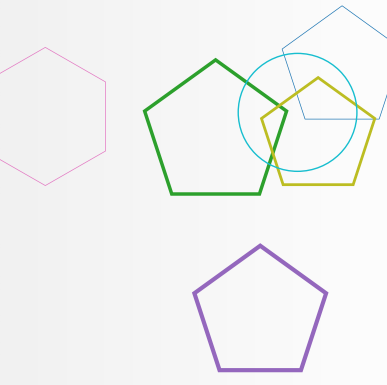[{"shape": "pentagon", "thickness": 0.5, "radius": 0.81, "center": [0.883, 0.822]}, {"shape": "pentagon", "thickness": 2.5, "radius": 0.96, "center": [0.556, 0.652]}, {"shape": "pentagon", "thickness": 3, "radius": 0.89, "center": [0.672, 0.183]}, {"shape": "hexagon", "thickness": 0.5, "radius": 0.9, "center": [0.117, 0.697]}, {"shape": "pentagon", "thickness": 2, "radius": 0.77, "center": [0.821, 0.645]}, {"shape": "circle", "thickness": 1, "radius": 0.77, "center": [0.768, 0.708]}]